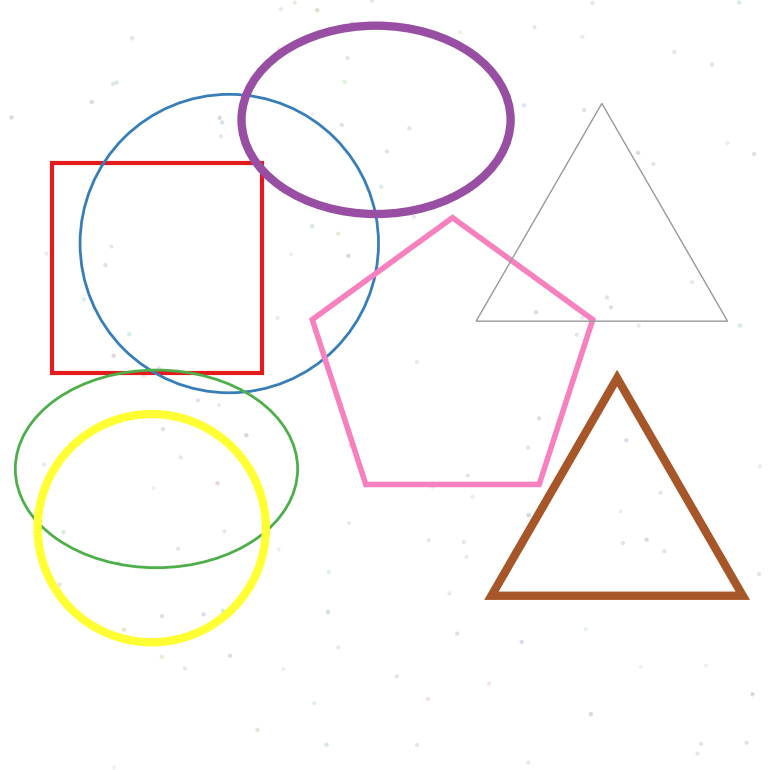[{"shape": "square", "thickness": 1.5, "radius": 0.68, "center": [0.204, 0.652]}, {"shape": "circle", "thickness": 1, "radius": 0.97, "center": [0.298, 0.684]}, {"shape": "oval", "thickness": 1, "radius": 0.92, "center": [0.203, 0.391]}, {"shape": "oval", "thickness": 3, "radius": 0.87, "center": [0.488, 0.844]}, {"shape": "circle", "thickness": 3, "radius": 0.74, "center": [0.197, 0.314]}, {"shape": "triangle", "thickness": 3, "radius": 0.94, "center": [0.801, 0.321]}, {"shape": "pentagon", "thickness": 2, "radius": 0.96, "center": [0.588, 0.526]}, {"shape": "triangle", "thickness": 0.5, "radius": 0.94, "center": [0.782, 0.677]}]